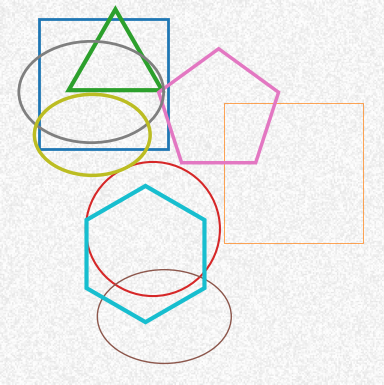[{"shape": "square", "thickness": 2, "radius": 0.84, "center": [0.268, 0.781]}, {"shape": "square", "thickness": 0.5, "radius": 0.9, "center": [0.763, 0.55]}, {"shape": "triangle", "thickness": 3, "radius": 0.7, "center": [0.3, 0.836]}, {"shape": "circle", "thickness": 1.5, "radius": 0.87, "center": [0.397, 0.405]}, {"shape": "oval", "thickness": 1, "radius": 0.87, "center": [0.427, 0.178]}, {"shape": "pentagon", "thickness": 2.5, "radius": 0.82, "center": [0.568, 0.71]}, {"shape": "oval", "thickness": 2, "radius": 0.94, "center": [0.237, 0.761]}, {"shape": "oval", "thickness": 2.5, "radius": 0.75, "center": [0.24, 0.65]}, {"shape": "hexagon", "thickness": 3, "radius": 0.88, "center": [0.378, 0.34]}]